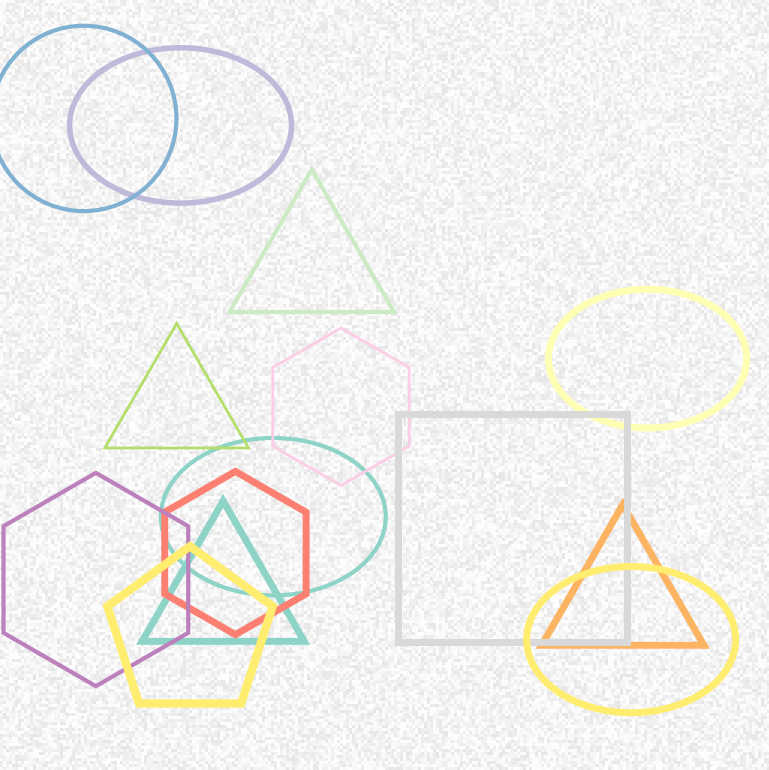[{"shape": "triangle", "thickness": 2.5, "radius": 0.61, "center": [0.29, 0.228]}, {"shape": "oval", "thickness": 1.5, "radius": 0.73, "center": [0.355, 0.329]}, {"shape": "oval", "thickness": 2.5, "radius": 0.64, "center": [0.841, 0.534]}, {"shape": "oval", "thickness": 2, "radius": 0.72, "center": [0.235, 0.837]}, {"shape": "hexagon", "thickness": 2.5, "radius": 0.53, "center": [0.306, 0.282]}, {"shape": "circle", "thickness": 1.5, "radius": 0.6, "center": [0.109, 0.846]}, {"shape": "triangle", "thickness": 2.5, "radius": 0.61, "center": [0.809, 0.223]}, {"shape": "triangle", "thickness": 1, "radius": 0.54, "center": [0.229, 0.472]}, {"shape": "hexagon", "thickness": 1, "radius": 0.51, "center": [0.443, 0.472]}, {"shape": "square", "thickness": 2.5, "radius": 0.74, "center": [0.665, 0.314]}, {"shape": "hexagon", "thickness": 1.5, "radius": 0.69, "center": [0.125, 0.247]}, {"shape": "triangle", "thickness": 1.5, "radius": 0.62, "center": [0.405, 0.656]}, {"shape": "oval", "thickness": 2.5, "radius": 0.68, "center": [0.82, 0.169]}, {"shape": "pentagon", "thickness": 3, "radius": 0.56, "center": [0.247, 0.178]}]